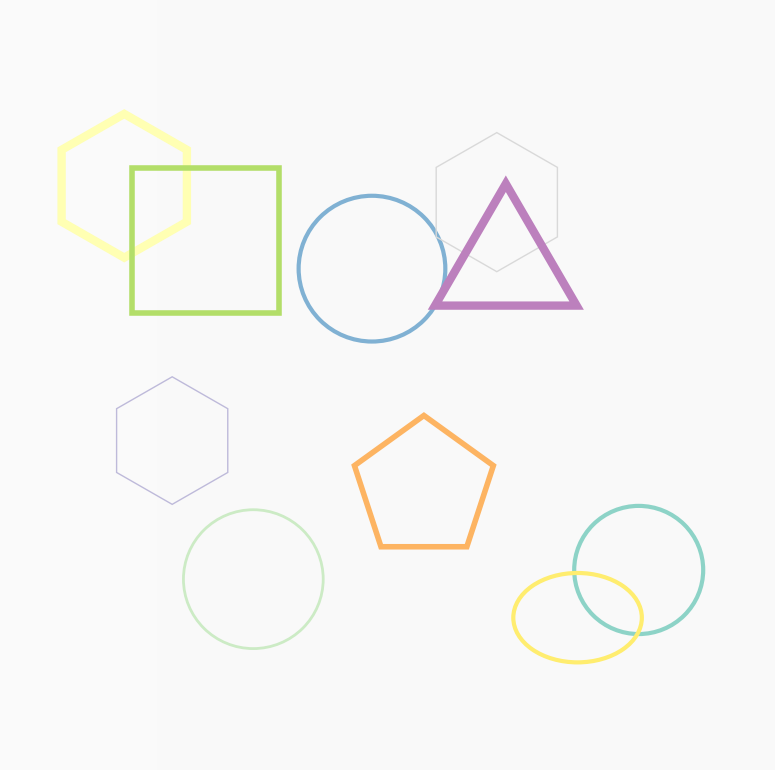[{"shape": "circle", "thickness": 1.5, "radius": 0.42, "center": [0.824, 0.26]}, {"shape": "hexagon", "thickness": 3, "radius": 0.47, "center": [0.16, 0.759]}, {"shape": "hexagon", "thickness": 0.5, "radius": 0.41, "center": [0.222, 0.428]}, {"shape": "circle", "thickness": 1.5, "radius": 0.47, "center": [0.48, 0.651]}, {"shape": "pentagon", "thickness": 2, "radius": 0.47, "center": [0.547, 0.366]}, {"shape": "square", "thickness": 2, "radius": 0.47, "center": [0.265, 0.688]}, {"shape": "hexagon", "thickness": 0.5, "radius": 0.45, "center": [0.641, 0.737]}, {"shape": "triangle", "thickness": 3, "radius": 0.53, "center": [0.653, 0.656]}, {"shape": "circle", "thickness": 1, "radius": 0.45, "center": [0.327, 0.248]}, {"shape": "oval", "thickness": 1.5, "radius": 0.41, "center": [0.745, 0.198]}]